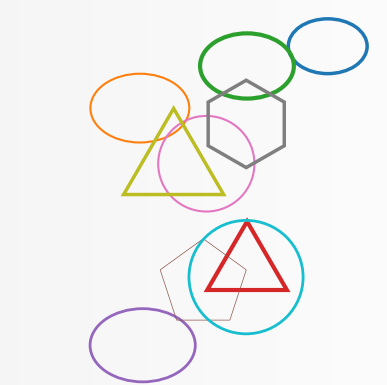[{"shape": "oval", "thickness": 2.5, "radius": 0.51, "center": [0.846, 0.88]}, {"shape": "oval", "thickness": 1.5, "radius": 0.64, "center": [0.361, 0.719]}, {"shape": "oval", "thickness": 3, "radius": 0.61, "center": [0.637, 0.829]}, {"shape": "triangle", "thickness": 3, "radius": 0.59, "center": [0.638, 0.306]}, {"shape": "oval", "thickness": 2, "radius": 0.68, "center": [0.368, 0.103]}, {"shape": "pentagon", "thickness": 0.5, "radius": 0.58, "center": [0.524, 0.263]}, {"shape": "circle", "thickness": 1.5, "radius": 0.62, "center": [0.532, 0.575]}, {"shape": "hexagon", "thickness": 2.5, "radius": 0.57, "center": [0.635, 0.678]}, {"shape": "triangle", "thickness": 2.5, "radius": 0.75, "center": [0.448, 0.569]}, {"shape": "circle", "thickness": 2, "radius": 0.74, "center": [0.635, 0.28]}]